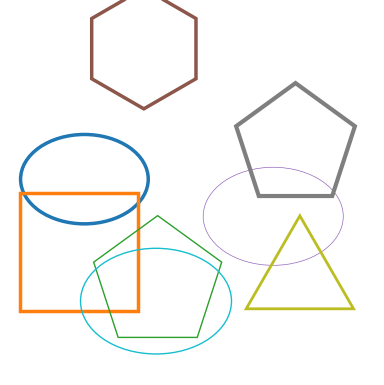[{"shape": "oval", "thickness": 2.5, "radius": 0.83, "center": [0.219, 0.535]}, {"shape": "square", "thickness": 2.5, "radius": 0.77, "center": [0.206, 0.346]}, {"shape": "pentagon", "thickness": 1, "radius": 0.87, "center": [0.41, 0.265]}, {"shape": "oval", "thickness": 0.5, "radius": 0.91, "center": [0.71, 0.438]}, {"shape": "hexagon", "thickness": 2.5, "radius": 0.78, "center": [0.374, 0.874]}, {"shape": "pentagon", "thickness": 3, "radius": 0.81, "center": [0.768, 0.622]}, {"shape": "triangle", "thickness": 2, "radius": 0.81, "center": [0.779, 0.278]}, {"shape": "oval", "thickness": 1, "radius": 0.98, "center": [0.405, 0.218]}]